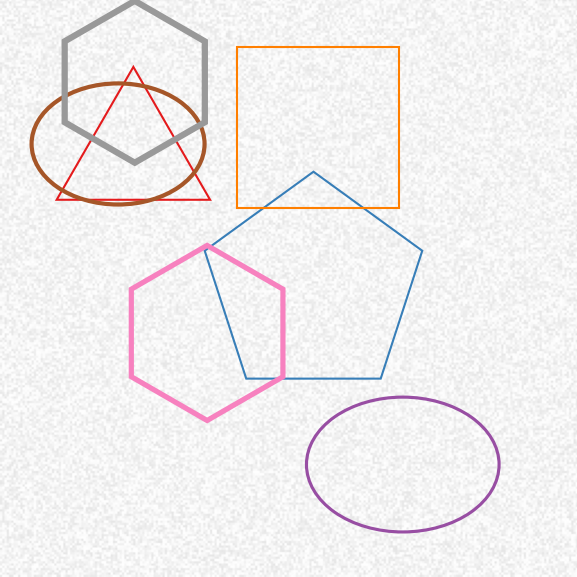[{"shape": "triangle", "thickness": 1, "radius": 0.77, "center": [0.231, 0.73]}, {"shape": "pentagon", "thickness": 1, "radius": 0.99, "center": [0.543, 0.504]}, {"shape": "oval", "thickness": 1.5, "radius": 0.83, "center": [0.697, 0.195]}, {"shape": "square", "thickness": 1, "radius": 0.7, "center": [0.551, 0.778]}, {"shape": "oval", "thickness": 2, "radius": 0.75, "center": [0.204, 0.75]}, {"shape": "hexagon", "thickness": 2.5, "radius": 0.76, "center": [0.359, 0.423]}, {"shape": "hexagon", "thickness": 3, "radius": 0.7, "center": [0.233, 0.857]}]